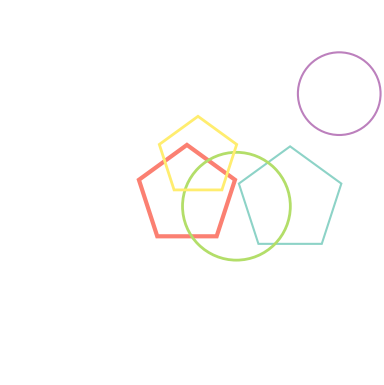[{"shape": "pentagon", "thickness": 1.5, "radius": 0.7, "center": [0.754, 0.48]}, {"shape": "pentagon", "thickness": 3, "radius": 0.66, "center": [0.486, 0.492]}, {"shape": "circle", "thickness": 2, "radius": 0.7, "center": [0.614, 0.464]}, {"shape": "circle", "thickness": 1.5, "radius": 0.54, "center": [0.881, 0.757]}, {"shape": "pentagon", "thickness": 2, "radius": 0.53, "center": [0.514, 0.592]}]